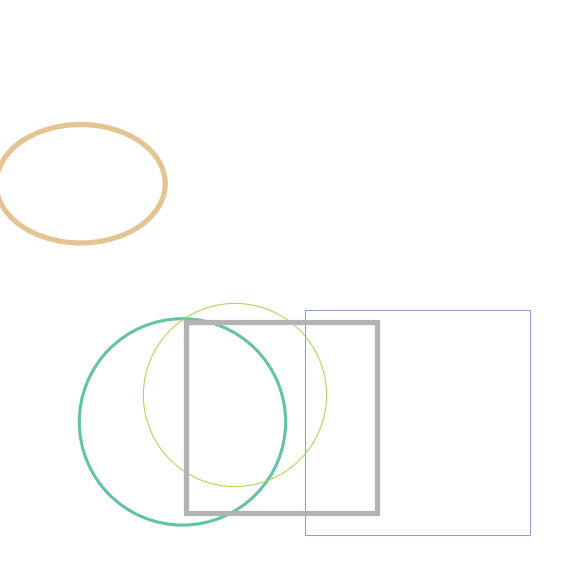[{"shape": "circle", "thickness": 1.5, "radius": 0.89, "center": [0.316, 0.269]}, {"shape": "square", "thickness": 0.5, "radius": 0.97, "center": [0.722, 0.267]}, {"shape": "circle", "thickness": 0.5, "radius": 0.79, "center": [0.407, 0.315]}, {"shape": "oval", "thickness": 2.5, "radius": 0.73, "center": [0.14, 0.681]}, {"shape": "square", "thickness": 2.5, "radius": 0.83, "center": [0.487, 0.276]}]